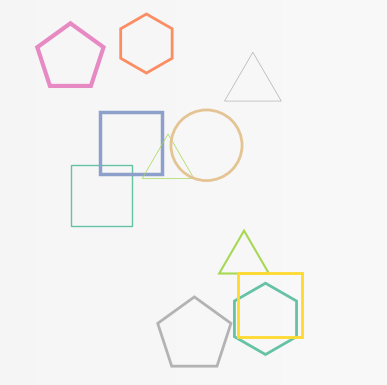[{"shape": "hexagon", "thickness": 2, "radius": 0.46, "center": [0.685, 0.172]}, {"shape": "square", "thickness": 1, "radius": 0.39, "center": [0.261, 0.493]}, {"shape": "hexagon", "thickness": 2, "radius": 0.38, "center": [0.378, 0.887]}, {"shape": "square", "thickness": 2.5, "radius": 0.4, "center": [0.338, 0.629]}, {"shape": "pentagon", "thickness": 3, "radius": 0.45, "center": [0.182, 0.85]}, {"shape": "triangle", "thickness": 1.5, "radius": 0.37, "center": [0.63, 0.327]}, {"shape": "triangle", "thickness": 0.5, "radius": 0.38, "center": [0.434, 0.575]}, {"shape": "square", "thickness": 2, "radius": 0.41, "center": [0.697, 0.208]}, {"shape": "circle", "thickness": 2, "radius": 0.46, "center": [0.533, 0.623]}, {"shape": "triangle", "thickness": 0.5, "radius": 0.42, "center": [0.653, 0.78]}, {"shape": "pentagon", "thickness": 2, "radius": 0.5, "center": [0.502, 0.129]}]